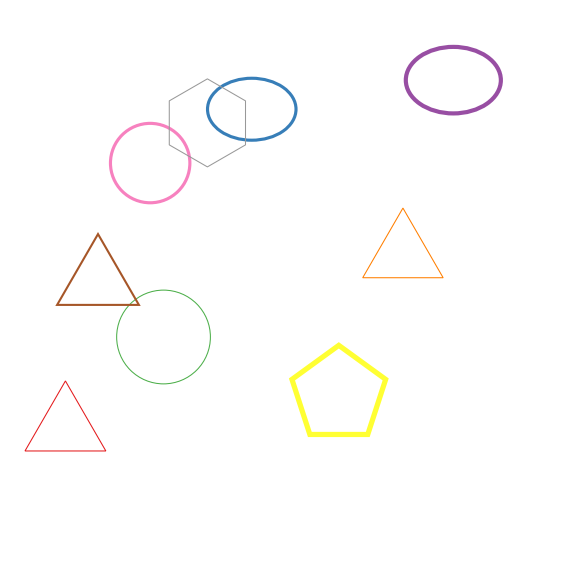[{"shape": "triangle", "thickness": 0.5, "radius": 0.4, "center": [0.113, 0.259]}, {"shape": "oval", "thickness": 1.5, "radius": 0.38, "center": [0.436, 0.81]}, {"shape": "circle", "thickness": 0.5, "radius": 0.41, "center": [0.283, 0.416]}, {"shape": "oval", "thickness": 2, "radius": 0.41, "center": [0.785, 0.86]}, {"shape": "triangle", "thickness": 0.5, "radius": 0.4, "center": [0.698, 0.558]}, {"shape": "pentagon", "thickness": 2.5, "radius": 0.43, "center": [0.587, 0.316]}, {"shape": "triangle", "thickness": 1, "radius": 0.41, "center": [0.17, 0.512]}, {"shape": "circle", "thickness": 1.5, "radius": 0.34, "center": [0.26, 0.717]}, {"shape": "hexagon", "thickness": 0.5, "radius": 0.38, "center": [0.359, 0.786]}]